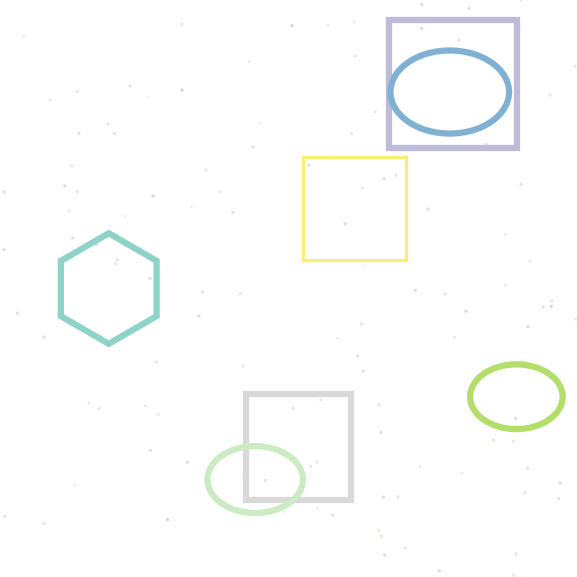[{"shape": "hexagon", "thickness": 3, "radius": 0.48, "center": [0.188, 0.5]}, {"shape": "square", "thickness": 3, "radius": 0.55, "center": [0.784, 0.854]}, {"shape": "oval", "thickness": 3, "radius": 0.51, "center": [0.779, 0.84]}, {"shape": "oval", "thickness": 3, "radius": 0.4, "center": [0.894, 0.312]}, {"shape": "square", "thickness": 3, "radius": 0.46, "center": [0.517, 0.225]}, {"shape": "oval", "thickness": 3, "radius": 0.41, "center": [0.442, 0.169]}, {"shape": "square", "thickness": 1.5, "radius": 0.44, "center": [0.614, 0.638]}]